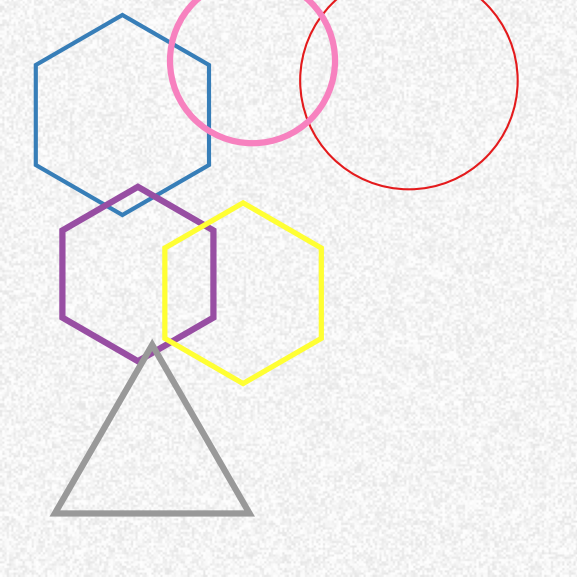[{"shape": "circle", "thickness": 1, "radius": 0.94, "center": [0.708, 0.86]}, {"shape": "hexagon", "thickness": 2, "radius": 0.87, "center": [0.212, 0.8]}, {"shape": "hexagon", "thickness": 3, "radius": 0.75, "center": [0.239, 0.525]}, {"shape": "hexagon", "thickness": 2.5, "radius": 0.78, "center": [0.421, 0.491]}, {"shape": "circle", "thickness": 3, "radius": 0.71, "center": [0.437, 0.894]}, {"shape": "triangle", "thickness": 3, "radius": 0.97, "center": [0.264, 0.207]}]